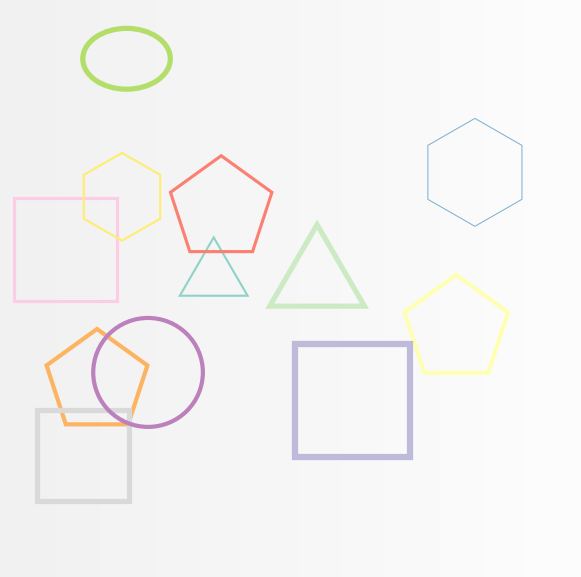[{"shape": "triangle", "thickness": 1, "radius": 0.34, "center": [0.368, 0.521]}, {"shape": "pentagon", "thickness": 2, "radius": 0.47, "center": [0.785, 0.429]}, {"shape": "square", "thickness": 3, "radius": 0.49, "center": [0.606, 0.306]}, {"shape": "pentagon", "thickness": 1.5, "radius": 0.46, "center": [0.381, 0.638]}, {"shape": "hexagon", "thickness": 0.5, "radius": 0.47, "center": [0.817, 0.701]}, {"shape": "pentagon", "thickness": 2, "radius": 0.46, "center": [0.167, 0.338]}, {"shape": "oval", "thickness": 2.5, "radius": 0.38, "center": [0.218, 0.897]}, {"shape": "square", "thickness": 1.5, "radius": 0.45, "center": [0.113, 0.567]}, {"shape": "square", "thickness": 2.5, "radius": 0.39, "center": [0.143, 0.21]}, {"shape": "circle", "thickness": 2, "radius": 0.47, "center": [0.255, 0.354]}, {"shape": "triangle", "thickness": 2.5, "radius": 0.47, "center": [0.546, 0.516]}, {"shape": "hexagon", "thickness": 1, "radius": 0.38, "center": [0.21, 0.658]}]